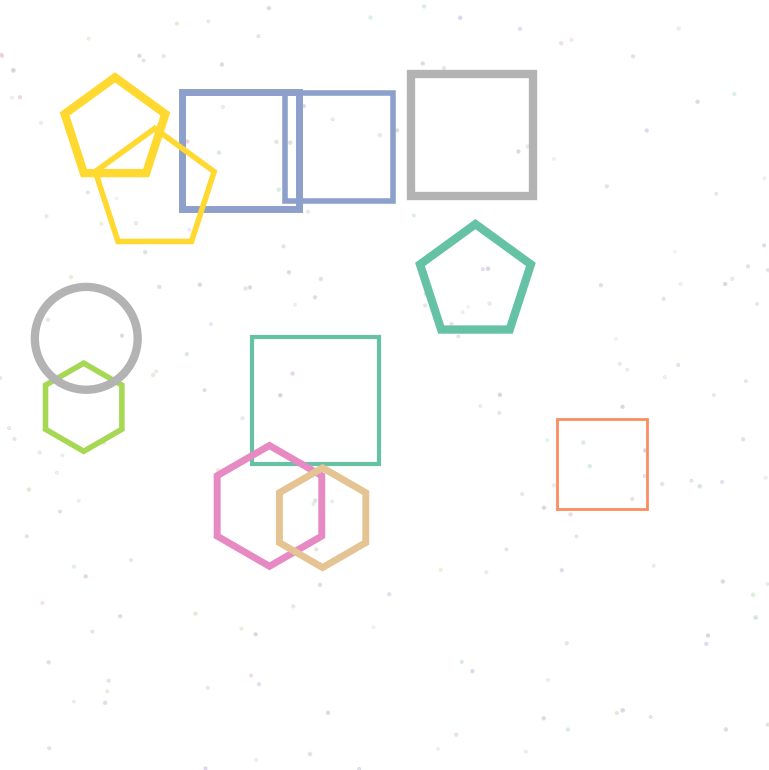[{"shape": "square", "thickness": 1.5, "radius": 0.41, "center": [0.41, 0.48]}, {"shape": "pentagon", "thickness": 3, "radius": 0.38, "center": [0.617, 0.633]}, {"shape": "square", "thickness": 1, "radius": 0.29, "center": [0.782, 0.398]}, {"shape": "square", "thickness": 2, "radius": 0.35, "center": [0.44, 0.809]}, {"shape": "square", "thickness": 2.5, "radius": 0.38, "center": [0.312, 0.805]}, {"shape": "hexagon", "thickness": 2.5, "radius": 0.39, "center": [0.35, 0.343]}, {"shape": "hexagon", "thickness": 2, "radius": 0.29, "center": [0.109, 0.471]}, {"shape": "pentagon", "thickness": 2, "radius": 0.41, "center": [0.201, 0.752]}, {"shape": "pentagon", "thickness": 3, "radius": 0.34, "center": [0.149, 0.831]}, {"shape": "hexagon", "thickness": 2.5, "radius": 0.32, "center": [0.419, 0.328]}, {"shape": "square", "thickness": 3, "radius": 0.4, "center": [0.613, 0.825]}, {"shape": "circle", "thickness": 3, "radius": 0.33, "center": [0.112, 0.561]}]